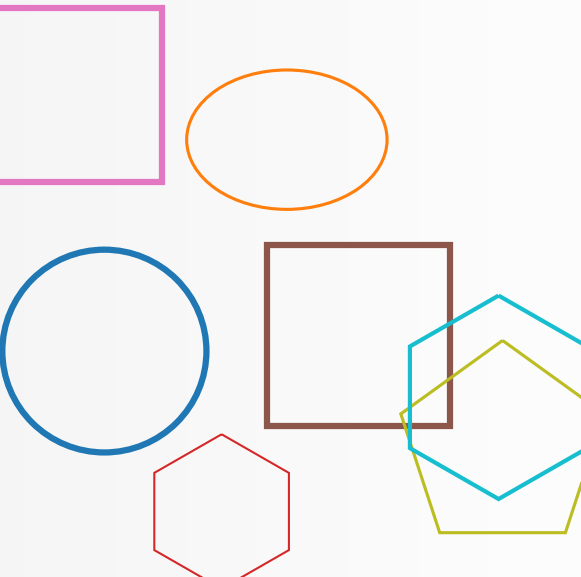[{"shape": "circle", "thickness": 3, "radius": 0.88, "center": [0.18, 0.391]}, {"shape": "oval", "thickness": 1.5, "radius": 0.86, "center": [0.494, 0.757]}, {"shape": "hexagon", "thickness": 1, "radius": 0.67, "center": [0.381, 0.113]}, {"shape": "square", "thickness": 3, "radius": 0.79, "center": [0.616, 0.418]}, {"shape": "square", "thickness": 3, "radius": 0.76, "center": [0.128, 0.835]}, {"shape": "pentagon", "thickness": 1.5, "radius": 0.92, "center": [0.865, 0.226]}, {"shape": "hexagon", "thickness": 2, "radius": 0.88, "center": [0.858, 0.311]}]